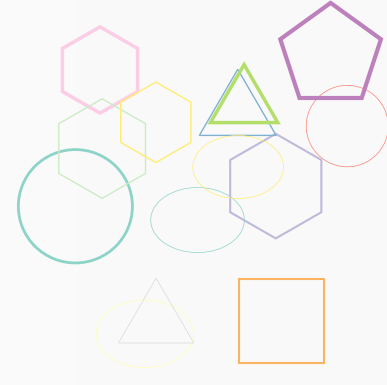[{"shape": "circle", "thickness": 2, "radius": 0.74, "center": [0.195, 0.464]}, {"shape": "oval", "thickness": 0.5, "radius": 0.6, "center": [0.51, 0.428]}, {"shape": "oval", "thickness": 0.5, "radius": 0.63, "center": [0.374, 0.133]}, {"shape": "hexagon", "thickness": 1.5, "radius": 0.68, "center": [0.712, 0.517]}, {"shape": "circle", "thickness": 0.5, "radius": 0.53, "center": [0.896, 0.673]}, {"shape": "triangle", "thickness": 1, "radius": 0.57, "center": [0.614, 0.706]}, {"shape": "square", "thickness": 1.5, "radius": 0.55, "center": [0.726, 0.167]}, {"shape": "triangle", "thickness": 2.5, "radius": 0.5, "center": [0.63, 0.732]}, {"shape": "hexagon", "thickness": 2.5, "radius": 0.56, "center": [0.258, 0.818]}, {"shape": "triangle", "thickness": 0.5, "radius": 0.56, "center": [0.403, 0.165]}, {"shape": "pentagon", "thickness": 3, "radius": 0.68, "center": [0.853, 0.856]}, {"shape": "hexagon", "thickness": 1, "radius": 0.65, "center": [0.264, 0.614]}, {"shape": "oval", "thickness": 0.5, "radius": 0.59, "center": [0.615, 0.566]}, {"shape": "hexagon", "thickness": 1, "radius": 0.52, "center": [0.402, 0.682]}]